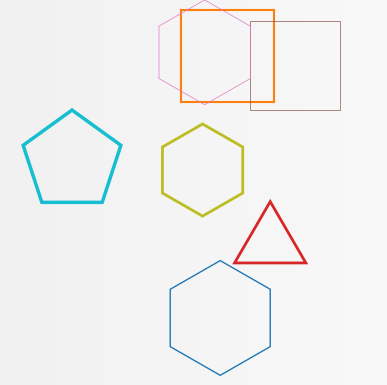[{"shape": "hexagon", "thickness": 1, "radius": 0.74, "center": [0.568, 0.174]}, {"shape": "square", "thickness": 1.5, "radius": 0.6, "center": [0.587, 0.855]}, {"shape": "triangle", "thickness": 2, "radius": 0.53, "center": [0.697, 0.37]}, {"shape": "square", "thickness": 0.5, "radius": 0.58, "center": [0.762, 0.83]}, {"shape": "hexagon", "thickness": 0.5, "radius": 0.68, "center": [0.528, 0.864]}, {"shape": "hexagon", "thickness": 2, "radius": 0.6, "center": [0.523, 0.558]}, {"shape": "pentagon", "thickness": 2.5, "radius": 0.66, "center": [0.186, 0.582]}]